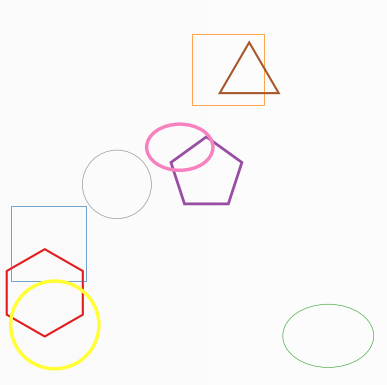[{"shape": "hexagon", "thickness": 1.5, "radius": 0.57, "center": [0.116, 0.239]}, {"shape": "square", "thickness": 0.5, "radius": 0.49, "center": [0.124, 0.367]}, {"shape": "oval", "thickness": 0.5, "radius": 0.59, "center": [0.847, 0.128]}, {"shape": "pentagon", "thickness": 2, "radius": 0.48, "center": [0.533, 0.548]}, {"shape": "square", "thickness": 0.5, "radius": 0.46, "center": [0.588, 0.819]}, {"shape": "circle", "thickness": 2.5, "radius": 0.57, "center": [0.141, 0.156]}, {"shape": "triangle", "thickness": 1.5, "radius": 0.44, "center": [0.643, 0.802]}, {"shape": "oval", "thickness": 2.5, "radius": 0.43, "center": [0.464, 0.618]}, {"shape": "circle", "thickness": 0.5, "radius": 0.45, "center": [0.302, 0.521]}]